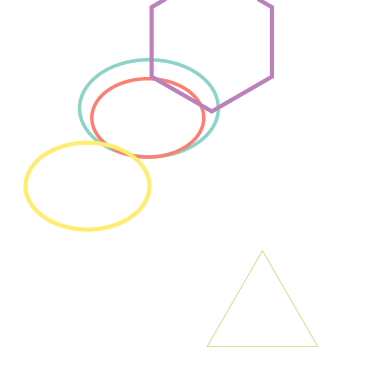[{"shape": "oval", "thickness": 2.5, "radius": 0.9, "center": [0.387, 0.719]}, {"shape": "oval", "thickness": 2.5, "radius": 0.73, "center": [0.384, 0.694]}, {"shape": "triangle", "thickness": 0.5, "radius": 0.83, "center": [0.682, 0.183]}, {"shape": "hexagon", "thickness": 3, "radius": 0.9, "center": [0.55, 0.891]}, {"shape": "oval", "thickness": 3, "radius": 0.81, "center": [0.227, 0.517]}]